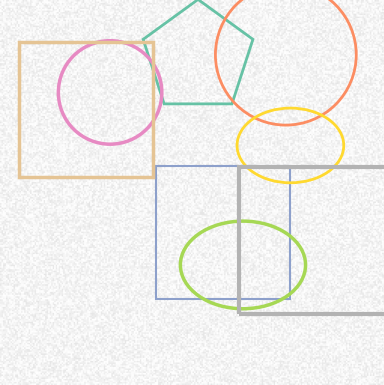[{"shape": "pentagon", "thickness": 2, "radius": 0.75, "center": [0.514, 0.852]}, {"shape": "circle", "thickness": 2, "radius": 0.91, "center": [0.742, 0.858]}, {"shape": "square", "thickness": 1.5, "radius": 0.87, "center": [0.579, 0.396]}, {"shape": "circle", "thickness": 2.5, "radius": 0.67, "center": [0.286, 0.76]}, {"shape": "oval", "thickness": 2.5, "radius": 0.81, "center": [0.631, 0.312]}, {"shape": "oval", "thickness": 2, "radius": 0.69, "center": [0.754, 0.622]}, {"shape": "square", "thickness": 2.5, "radius": 0.87, "center": [0.223, 0.716]}, {"shape": "square", "thickness": 3, "radius": 0.95, "center": [0.813, 0.375]}]